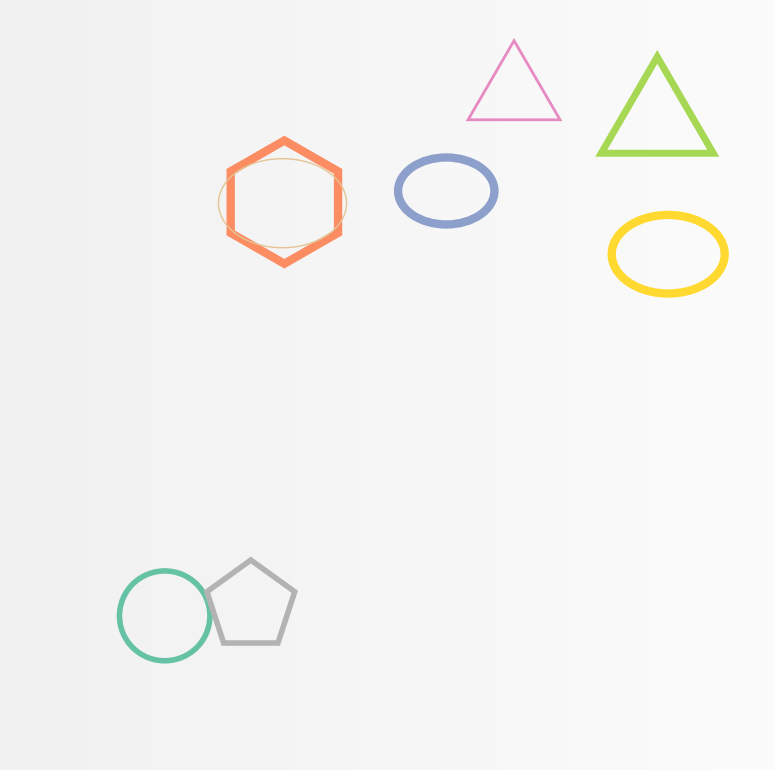[{"shape": "circle", "thickness": 2, "radius": 0.29, "center": [0.213, 0.2]}, {"shape": "hexagon", "thickness": 3, "radius": 0.4, "center": [0.367, 0.737]}, {"shape": "oval", "thickness": 3, "radius": 0.31, "center": [0.576, 0.752]}, {"shape": "triangle", "thickness": 1, "radius": 0.34, "center": [0.663, 0.879]}, {"shape": "triangle", "thickness": 2.5, "radius": 0.42, "center": [0.848, 0.843]}, {"shape": "oval", "thickness": 3, "radius": 0.36, "center": [0.862, 0.67]}, {"shape": "oval", "thickness": 0.5, "radius": 0.41, "center": [0.365, 0.736]}, {"shape": "pentagon", "thickness": 2, "radius": 0.3, "center": [0.324, 0.213]}]